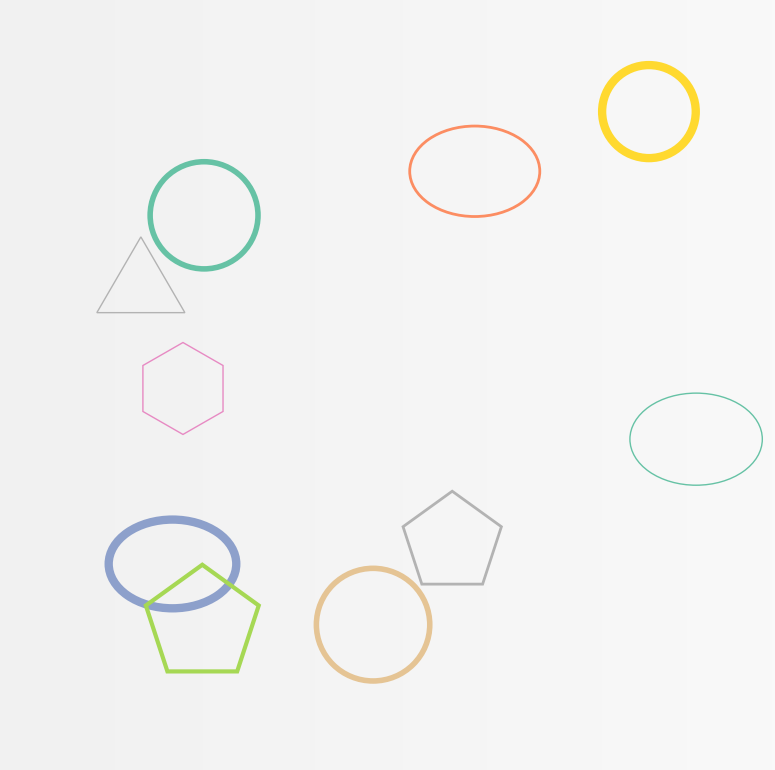[{"shape": "circle", "thickness": 2, "radius": 0.35, "center": [0.263, 0.72]}, {"shape": "oval", "thickness": 0.5, "radius": 0.43, "center": [0.898, 0.43]}, {"shape": "oval", "thickness": 1, "radius": 0.42, "center": [0.613, 0.778]}, {"shape": "oval", "thickness": 3, "radius": 0.41, "center": [0.223, 0.268]}, {"shape": "hexagon", "thickness": 0.5, "radius": 0.3, "center": [0.236, 0.495]}, {"shape": "pentagon", "thickness": 1.5, "radius": 0.38, "center": [0.261, 0.19]}, {"shape": "circle", "thickness": 3, "radius": 0.3, "center": [0.837, 0.855]}, {"shape": "circle", "thickness": 2, "radius": 0.37, "center": [0.481, 0.189]}, {"shape": "pentagon", "thickness": 1, "radius": 0.33, "center": [0.584, 0.295]}, {"shape": "triangle", "thickness": 0.5, "radius": 0.33, "center": [0.182, 0.627]}]